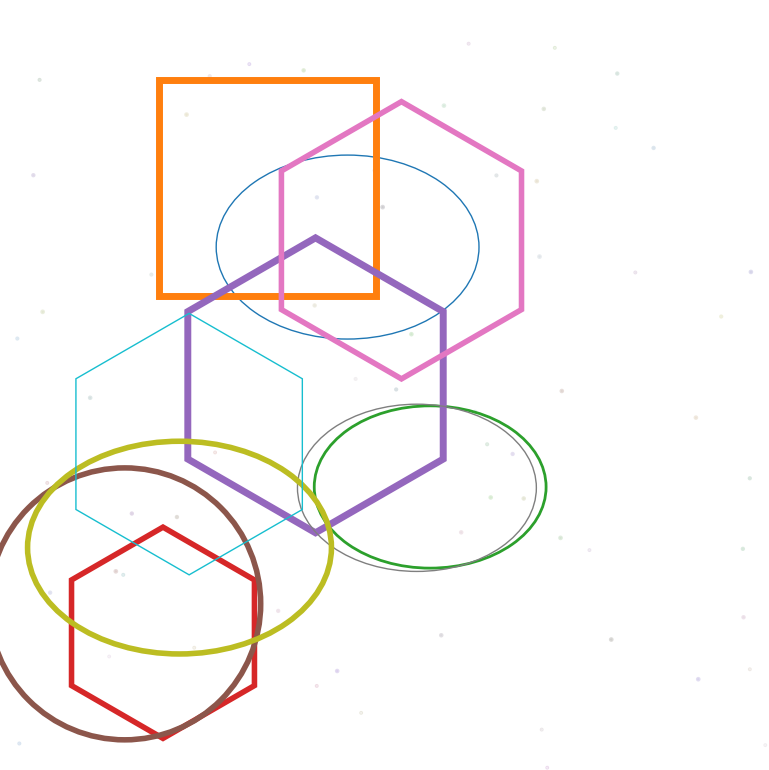[{"shape": "oval", "thickness": 0.5, "radius": 0.85, "center": [0.451, 0.679]}, {"shape": "square", "thickness": 2.5, "radius": 0.7, "center": [0.347, 0.756]}, {"shape": "oval", "thickness": 1, "radius": 0.75, "center": [0.559, 0.368]}, {"shape": "hexagon", "thickness": 2, "radius": 0.69, "center": [0.212, 0.178]}, {"shape": "hexagon", "thickness": 2.5, "radius": 0.96, "center": [0.41, 0.5]}, {"shape": "circle", "thickness": 2, "radius": 0.88, "center": [0.162, 0.216]}, {"shape": "hexagon", "thickness": 2, "radius": 0.9, "center": [0.521, 0.688]}, {"shape": "oval", "thickness": 0.5, "radius": 0.78, "center": [0.541, 0.366]}, {"shape": "oval", "thickness": 2, "radius": 0.99, "center": [0.233, 0.289]}, {"shape": "hexagon", "thickness": 0.5, "radius": 0.85, "center": [0.246, 0.423]}]